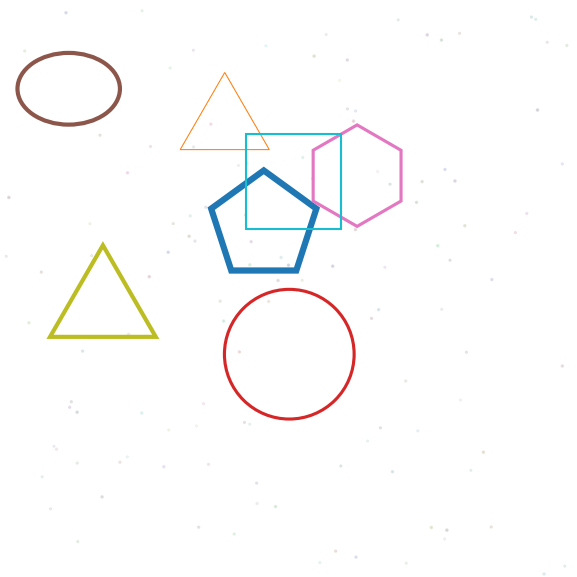[{"shape": "pentagon", "thickness": 3, "radius": 0.48, "center": [0.457, 0.608]}, {"shape": "triangle", "thickness": 0.5, "radius": 0.45, "center": [0.389, 0.785]}, {"shape": "circle", "thickness": 1.5, "radius": 0.56, "center": [0.501, 0.386]}, {"shape": "oval", "thickness": 2, "radius": 0.44, "center": [0.119, 0.845]}, {"shape": "hexagon", "thickness": 1.5, "radius": 0.44, "center": [0.618, 0.695]}, {"shape": "triangle", "thickness": 2, "radius": 0.53, "center": [0.178, 0.469]}, {"shape": "square", "thickness": 1, "radius": 0.41, "center": [0.509, 0.685]}]